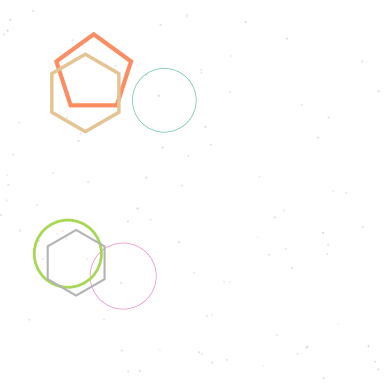[{"shape": "circle", "thickness": 0.5, "radius": 0.41, "center": [0.427, 0.74]}, {"shape": "pentagon", "thickness": 3, "radius": 0.51, "center": [0.243, 0.809]}, {"shape": "circle", "thickness": 0.5, "radius": 0.43, "center": [0.32, 0.283]}, {"shape": "circle", "thickness": 2, "radius": 0.44, "center": [0.176, 0.341]}, {"shape": "hexagon", "thickness": 2.5, "radius": 0.5, "center": [0.222, 0.759]}, {"shape": "hexagon", "thickness": 1.5, "radius": 0.43, "center": [0.198, 0.317]}]